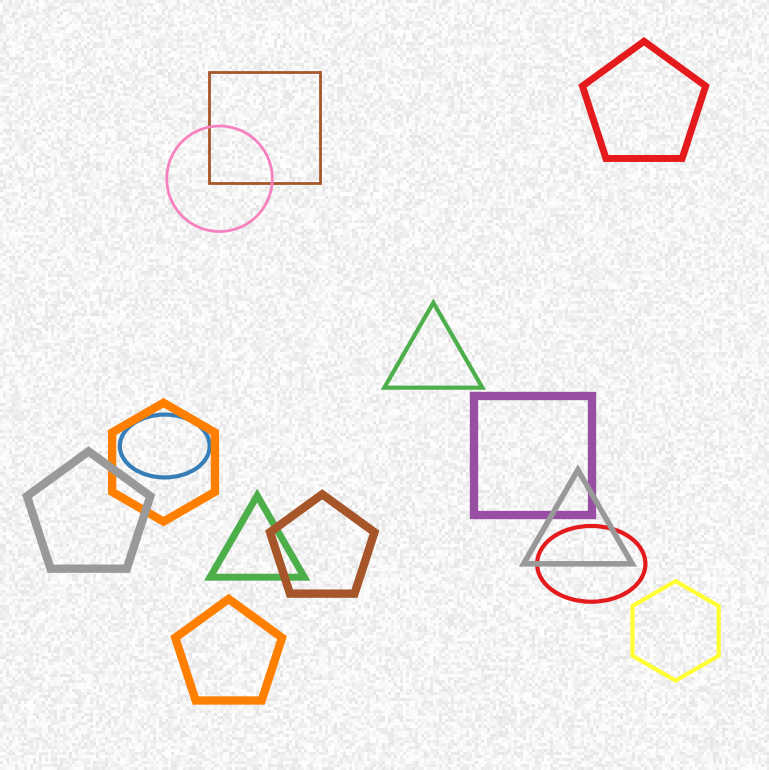[{"shape": "oval", "thickness": 1.5, "radius": 0.35, "center": [0.768, 0.268]}, {"shape": "pentagon", "thickness": 2.5, "radius": 0.42, "center": [0.836, 0.862]}, {"shape": "oval", "thickness": 1.5, "radius": 0.29, "center": [0.214, 0.421]}, {"shape": "triangle", "thickness": 2.5, "radius": 0.35, "center": [0.334, 0.286]}, {"shape": "triangle", "thickness": 1.5, "radius": 0.37, "center": [0.563, 0.533]}, {"shape": "square", "thickness": 3, "radius": 0.38, "center": [0.692, 0.408]}, {"shape": "hexagon", "thickness": 3, "radius": 0.39, "center": [0.212, 0.4]}, {"shape": "pentagon", "thickness": 3, "radius": 0.36, "center": [0.297, 0.149]}, {"shape": "hexagon", "thickness": 1.5, "radius": 0.32, "center": [0.877, 0.181]}, {"shape": "pentagon", "thickness": 3, "radius": 0.36, "center": [0.419, 0.287]}, {"shape": "square", "thickness": 1, "radius": 0.36, "center": [0.343, 0.835]}, {"shape": "circle", "thickness": 1, "radius": 0.34, "center": [0.285, 0.768]}, {"shape": "pentagon", "thickness": 3, "radius": 0.42, "center": [0.115, 0.33]}, {"shape": "triangle", "thickness": 2, "radius": 0.41, "center": [0.75, 0.308]}]